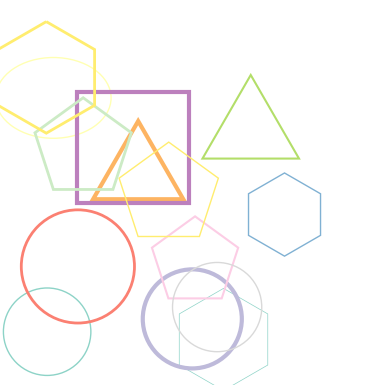[{"shape": "circle", "thickness": 1, "radius": 0.57, "center": [0.122, 0.138]}, {"shape": "hexagon", "thickness": 0.5, "radius": 0.66, "center": [0.581, 0.118]}, {"shape": "oval", "thickness": 1, "radius": 0.75, "center": [0.139, 0.746]}, {"shape": "circle", "thickness": 3, "radius": 0.64, "center": [0.499, 0.172]}, {"shape": "circle", "thickness": 2, "radius": 0.74, "center": [0.202, 0.308]}, {"shape": "hexagon", "thickness": 1, "radius": 0.54, "center": [0.739, 0.443]}, {"shape": "triangle", "thickness": 3, "radius": 0.68, "center": [0.359, 0.55]}, {"shape": "triangle", "thickness": 1.5, "radius": 0.72, "center": [0.651, 0.66]}, {"shape": "pentagon", "thickness": 1.5, "radius": 0.59, "center": [0.507, 0.32]}, {"shape": "circle", "thickness": 1, "radius": 0.58, "center": [0.564, 0.202]}, {"shape": "square", "thickness": 3, "radius": 0.72, "center": [0.345, 0.617]}, {"shape": "pentagon", "thickness": 2, "radius": 0.66, "center": [0.216, 0.614]}, {"shape": "hexagon", "thickness": 2, "radius": 0.72, "center": [0.12, 0.799]}, {"shape": "pentagon", "thickness": 1, "radius": 0.68, "center": [0.438, 0.495]}]